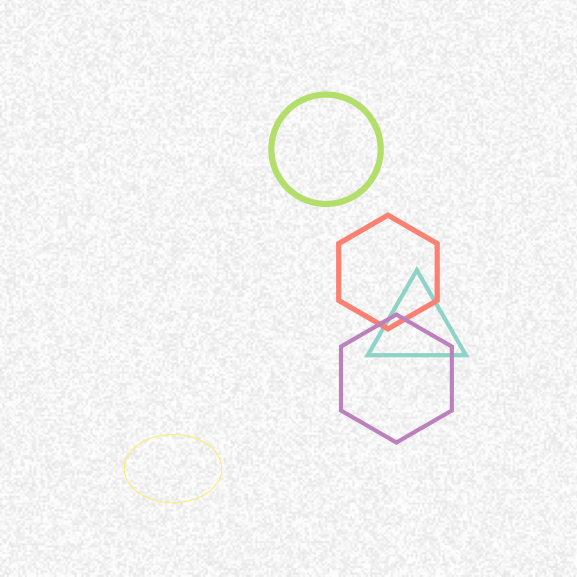[{"shape": "triangle", "thickness": 2, "radius": 0.49, "center": [0.722, 0.433]}, {"shape": "hexagon", "thickness": 2.5, "radius": 0.49, "center": [0.672, 0.528]}, {"shape": "circle", "thickness": 3, "radius": 0.47, "center": [0.565, 0.741]}, {"shape": "hexagon", "thickness": 2, "radius": 0.55, "center": [0.686, 0.344]}, {"shape": "oval", "thickness": 0.5, "radius": 0.42, "center": [0.3, 0.188]}]